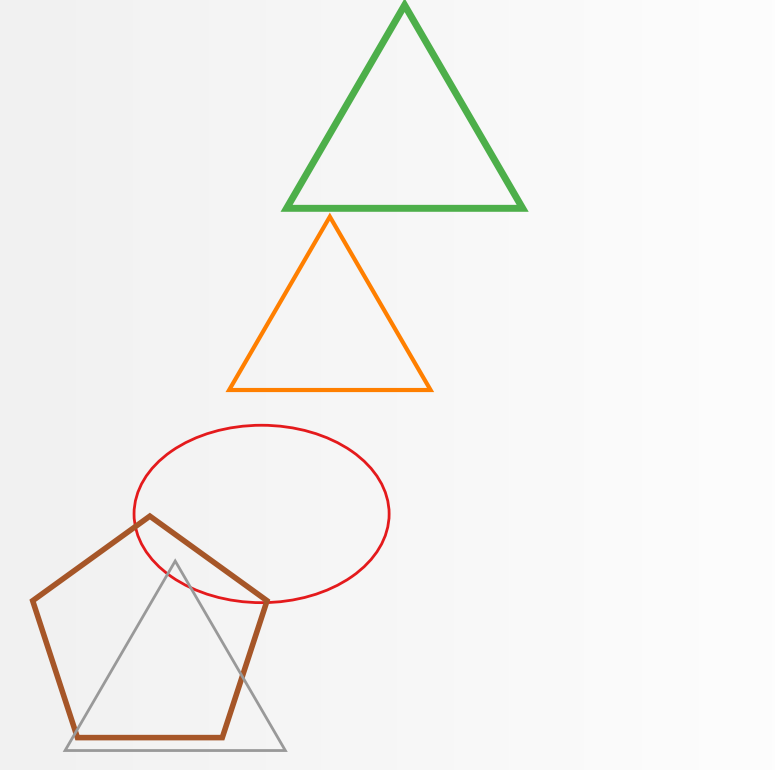[{"shape": "oval", "thickness": 1, "radius": 0.82, "center": [0.338, 0.333]}, {"shape": "triangle", "thickness": 2.5, "radius": 0.88, "center": [0.522, 0.817]}, {"shape": "triangle", "thickness": 1.5, "radius": 0.75, "center": [0.426, 0.569]}, {"shape": "pentagon", "thickness": 2, "radius": 0.79, "center": [0.193, 0.171]}, {"shape": "triangle", "thickness": 1, "radius": 0.82, "center": [0.226, 0.107]}]